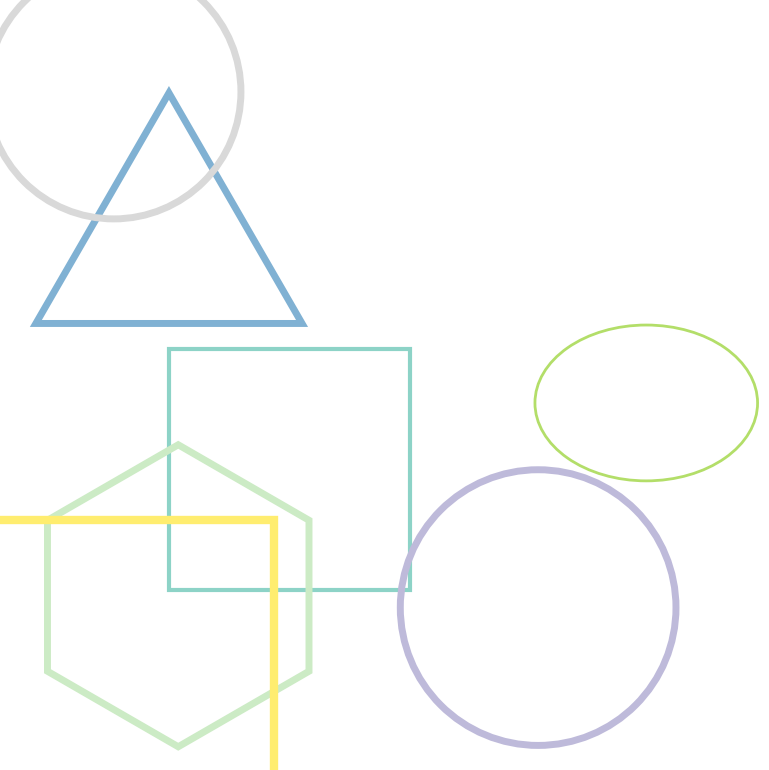[{"shape": "square", "thickness": 1.5, "radius": 0.78, "center": [0.376, 0.391]}, {"shape": "circle", "thickness": 2.5, "radius": 0.9, "center": [0.699, 0.211]}, {"shape": "triangle", "thickness": 2.5, "radius": 1.0, "center": [0.219, 0.68]}, {"shape": "oval", "thickness": 1, "radius": 0.72, "center": [0.839, 0.477]}, {"shape": "circle", "thickness": 2.5, "radius": 0.83, "center": [0.148, 0.881]}, {"shape": "hexagon", "thickness": 2.5, "radius": 0.98, "center": [0.231, 0.226]}, {"shape": "square", "thickness": 3, "radius": 0.91, "center": [0.175, 0.144]}]